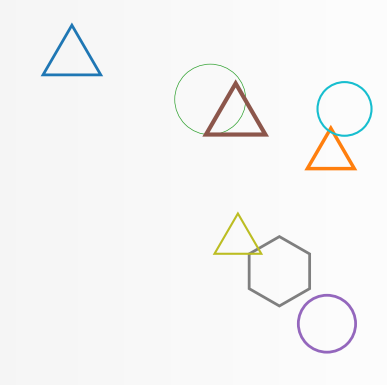[{"shape": "triangle", "thickness": 2, "radius": 0.43, "center": [0.186, 0.849]}, {"shape": "triangle", "thickness": 2.5, "radius": 0.35, "center": [0.854, 0.597]}, {"shape": "circle", "thickness": 0.5, "radius": 0.46, "center": [0.543, 0.742]}, {"shape": "circle", "thickness": 2, "radius": 0.37, "center": [0.844, 0.159]}, {"shape": "triangle", "thickness": 3, "radius": 0.44, "center": [0.608, 0.695]}, {"shape": "hexagon", "thickness": 2, "radius": 0.45, "center": [0.721, 0.295]}, {"shape": "triangle", "thickness": 1.5, "radius": 0.35, "center": [0.614, 0.376]}, {"shape": "circle", "thickness": 1.5, "radius": 0.35, "center": [0.889, 0.717]}]